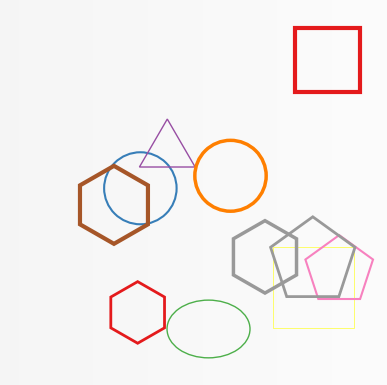[{"shape": "hexagon", "thickness": 2, "radius": 0.4, "center": [0.355, 0.188]}, {"shape": "square", "thickness": 3, "radius": 0.42, "center": [0.845, 0.845]}, {"shape": "circle", "thickness": 1.5, "radius": 0.47, "center": [0.362, 0.511]}, {"shape": "oval", "thickness": 1, "radius": 0.54, "center": [0.538, 0.146]}, {"shape": "triangle", "thickness": 1, "radius": 0.41, "center": [0.432, 0.608]}, {"shape": "circle", "thickness": 2.5, "radius": 0.46, "center": [0.595, 0.543]}, {"shape": "square", "thickness": 0.5, "radius": 0.52, "center": [0.809, 0.253]}, {"shape": "hexagon", "thickness": 3, "radius": 0.51, "center": [0.294, 0.468]}, {"shape": "pentagon", "thickness": 1.5, "radius": 0.46, "center": [0.875, 0.298]}, {"shape": "pentagon", "thickness": 2, "radius": 0.57, "center": [0.807, 0.322]}, {"shape": "hexagon", "thickness": 2.5, "radius": 0.47, "center": [0.684, 0.333]}]